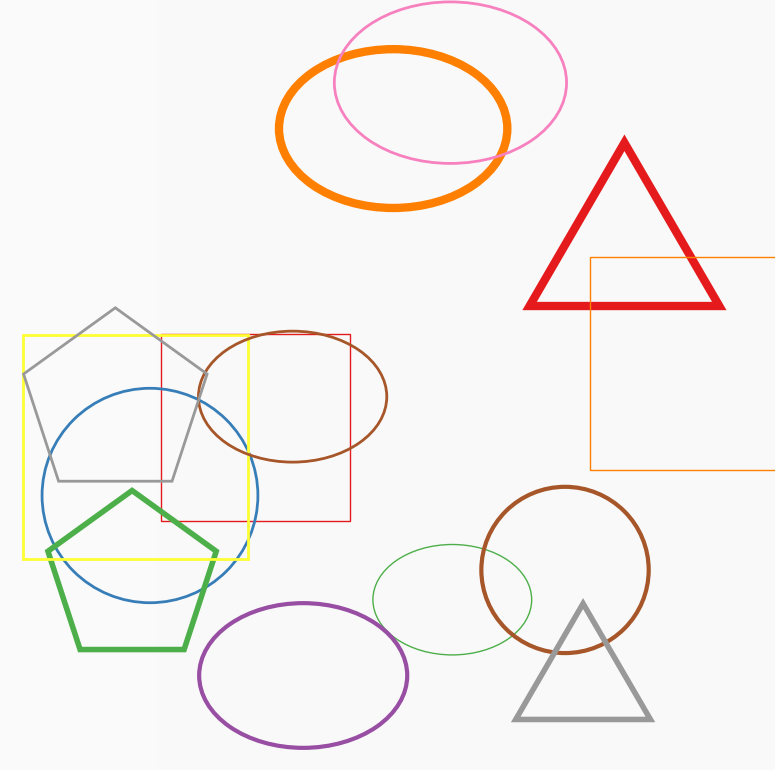[{"shape": "triangle", "thickness": 3, "radius": 0.71, "center": [0.806, 0.673]}, {"shape": "square", "thickness": 0.5, "radius": 0.61, "center": [0.33, 0.445]}, {"shape": "circle", "thickness": 1, "radius": 0.7, "center": [0.194, 0.356]}, {"shape": "oval", "thickness": 0.5, "radius": 0.51, "center": [0.584, 0.221]}, {"shape": "pentagon", "thickness": 2, "radius": 0.57, "center": [0.17, 0.249]}, {"shape": "oval", "thickness": 1.5, "radius": 0.67, "center": [0.391, 0.123]}, {"shape": "square", "thickness": 0.5, "radius": 0.69, "center": [0.899, 0.528]}, {"shape": "oval", "thickness": 3, "radius": 0.74, "center": [0.507, 0.833]}, {"shape": "square", "thickness": 1, "radius": 0.73, "center": [0.175, 0.42]}, {"shape": "circle", "thickness": 1.5, "radius": 0.54, "center": [0.729, 0.26]}, {"shape": "oval", "thickness": 1, "radius": 0.61, "center": [0.378, 0.485]}, {"shape": "oval", "thickness": 1, "radius": 0.75, "center": [0.581, 0.893]}, {"shape": "triangle", "thickness": 2, "radius": 0.5, "center": [0.752, 0.116]}, {"shape": "pentagon", "thickness": 1, "radius": 0.62, "center": [0.149, 0.476]}]